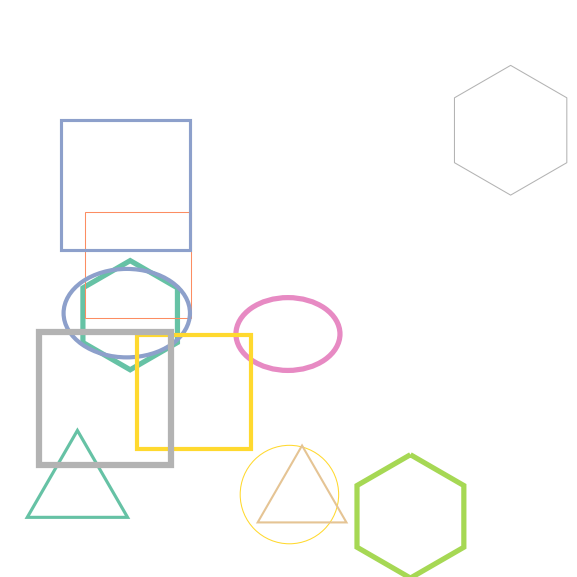[{"shape": "triangle", "thickness": 1.5, "radius": 0.5, "center": [0.134, 0.153]}, {"shape": "hexagon", "thickness": 2.5, "radius": 0.47, "center": [0.225, 0.453]}, {"shape": "square", "thickness": 0.5, "radius": 0.46, "center": [0.239, 0.54]}, {"shape": "square", "thickness": 1.5, "radius": 0.56, "center": [0.218, 0.679]}, {"shape": "oval", "thickness": 2, "radius": 0.55, "center": [0.22, 0.457]}, {"shape": "oval", "thickness": 2.5, "radius": 0.45, "center": [0.499, 0.421]}, {"shape": "hexagon", "thickness": 2.5, "radius": 0.53, "center": [0.711, 0.105]}, {"shape": "square", "thickness": 2, "radius": 0.49, "center": [0.336, 0.32]}, {"shape": "circle", "thickness": 0.5, "radius": 0.43, "center": [0.501, 0.143]}, {"shape": "triangle", "thickness": 1, "radius": 0.44, "center": [0.523, 0.139]}, {"shape": "square", "thickness": 3, "radius": 0.57, "center": [0.182, 0.309]}, {"shape": "hexagon", "thickness": 0.5, "radius": 0.56, "center": [0.884, 0.774]}]